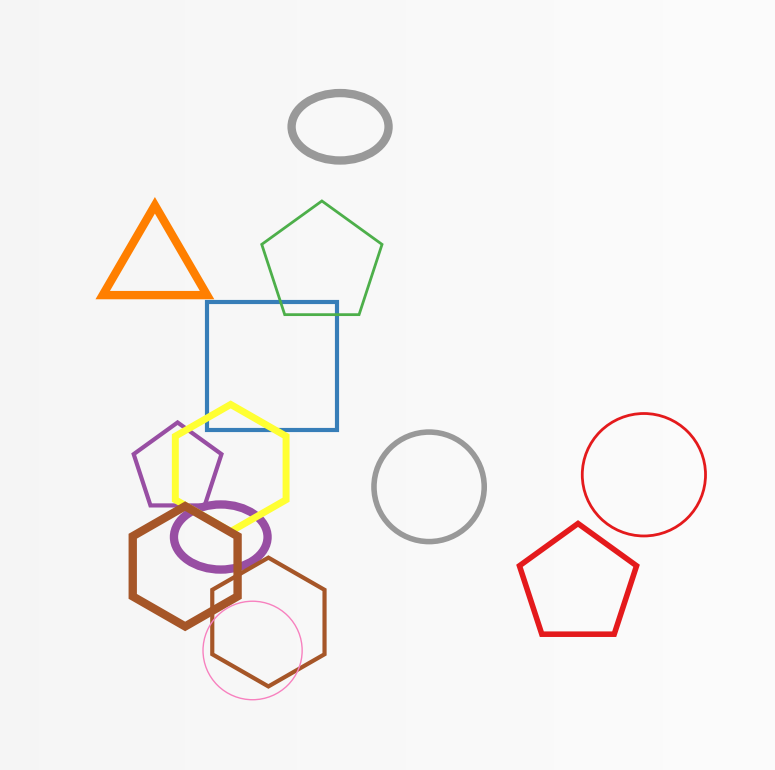[{"shape": "pentagon", "thickness": 2, "radius": 0.4, "center": [0.746, 0.241]}, {"shape": "circle", "thickness": 1, "radius": 0.4, "center": [0.831, 0.383]}, {"shape": "square", "thickness": 1.5, "radius": 0.42, "center": [0.351, 0.525]}, {"shape": "pentagon", "thickness": 1, "radius": 0.41, "center": [0.415, 0.657]}, {"shape": "oval", "thickness": 3, "radius": 0.3, "center": [0.285, 0.303]}, {"shape": "pentagon", "thickness": 1.5, "radius": 0.3, "center": [0.229, 0.392]}, {"shape": "triangle", "thickness": 3, "radius": 0.39, "center": [0.2, 0.656]}, {"shape": "hexagon", "thickness": 2.5, "radius": 0.41, "center": [0.298, 0.392]}, {"shape": "hexagon", "thickness": 1.5, "radius": 0.42, "center": [0.346, 0.192]}, {"shape": "hexagon", "thickness": 3, "radius": 0.39, "center": [0.239, 0.265]}, {"shape": "circle", "thickness": 0.5, "radius": 0.32, "center": [0.326, 0.155]}, {"shape": "circle", "thickness": 2, "radius": 0.36, "center": [0.554, 0.368]}, {"shape": "oval", "thickness": 3, "radius": 0.31, "center": [0.439, 0.835]}]